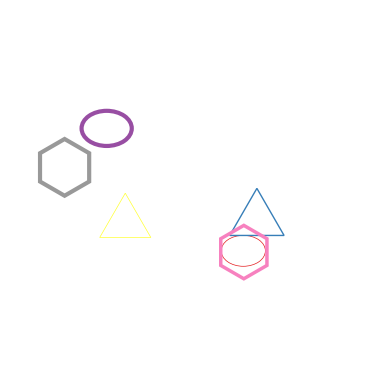[{"shape": "oval", "thickness": 0.5, "radius": 0.29, "center": [0.632, 0.348]}, {"shape": "triangle", "thickness": 1, "radius": 0.41, "center": [0.667, 0.429]}, {"shape": "oval", "thickness": 3, "radius": 0.33, "center": [0.277, 0.667]}, {"shape": "triangle", "thickness": 0.5, "radius": 0.38, "center": [0.325, 0.422]}, {"shape": "hexagon", "thickness": 2.5, "radius": 0.35, "center": [0.633, 0.345]}, {"shape": "hexagon", "thickness": 3, "radius": 0.37, "center": [0.168, 0.565]}]